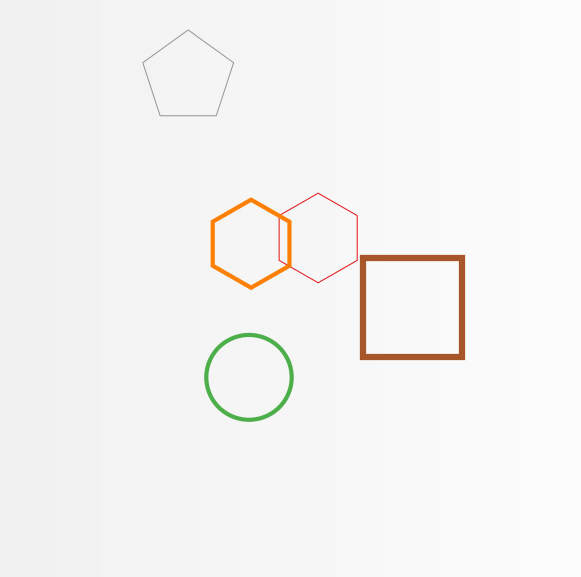[{"shape": "hexagon", "thickness": 0.5, "radius": 0.39, "center": [0.547, 0.587]}, {"shape": "circle", "thickness": 2, "radius": 0.37, "center": [0.428, 0.346]}, {"shape": "hexagon", "thickness": 2, "radius": 0.38, "center": [0.432, 0.577]}, {"shape": "square", "thickness": 3, "radius": 0.43, "center": [0.71, 0.467]}, {"shape": "pentagon", "thickness": 0.5, "radius": 0.41, "center": [0.324, 0.865]}]